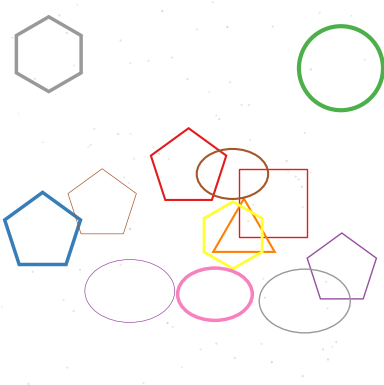[{"shape": "pentagon", "thickness": 1.5, "radius": 0.51, "center": [0.49, 0.564]}, {"shape": "square", "thickness": 1, "radius": 0.44, "center": [0.709, 0.473]}, {"shape": "pentagon", "thickness": 2.5, "radius": 0.52, "center": [0.111, 0.397]}, {"shape": "circle", "thickness": 3, "radius": 0.55, "center": [0.886, 0.823]}, {"shape": "pentagon", "thickness": 1, "radius": 0.47, "center": [0.888, 0.3]}, {"shape": "oval", "thickness": 0.5, "radius": 0.58, "center": [0.337, 0.244]}, {"shape": "triangle", "thickness": 1.5, "radius": 0.46, "center": [0.634, 0.392]}, {"shape": "hexagon", "thickness": 2, "radius": 0.44, "center": [0.605, 0.389]}, {"shape": "oval", "thickness": 1.5, "radius": 0.46, "center": [0.604, 0.548]}, {"shape": "pentagon", "thickness": 0.5, "radius": 0.47, "center": [0.265, 0.468]}, {"shape": "oval", "thickness": 2.5, "radius": 0.49, "center": [0.558, 0.236]}, {"shape": "oval", "thickness": 1, "radius": 0.59, "center": [0.792, 0.218]}, {"shape": "hexagon", "thickness": 2.5, "radius": 0.49, "center": [0.127, 0.859]}]